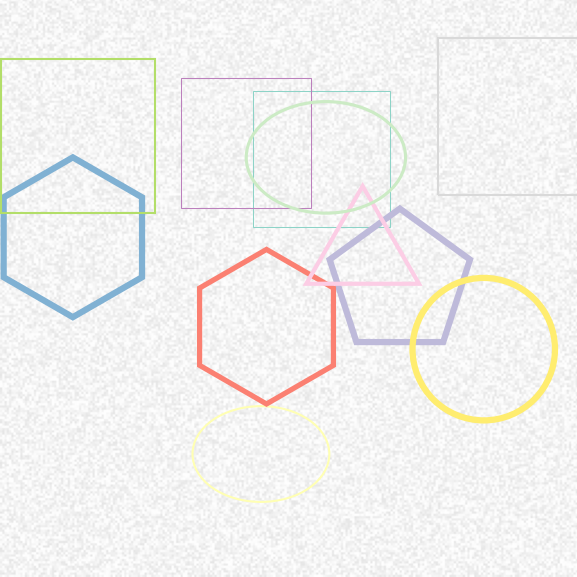[{"shape": "square", "thickness": 0.5, "radius": 0.59, "center": [0.557, 0.724]}, {"shape": "oval", "thickness": 1, "radius": 0.59, "center": [0.452, 0.213]}, {"shape": "pentagon", "thickness": 3, "radius": 0.64, "center": [0.692, 0.51]}, {"shape": "hexagon", "thickness": 2.5, "radius": 0.67, "center": [0.461, 0.433]}, {"shape": "hexagon", "thickness": 3, "radius": 0.69, "center": [0.126, 0.588]}, {"shape": "square", "thickness": 1, "radius": 0.67, "center": [0.135, 0.763]}, {"shape": "triangle", "thickness": 2, "radius": 0.56, "center": [0.628, 0.564]}, {"shape": "square", "thickness": 1, "radius": 0.68, "center": [0.896, 0.797]}, {"shape": "square", "thickness": 0.5, "radius": 0.56, "center": [0.426, 0.752]}, {"shape": "oval", "thickness": 1.5, "radius": 0.69, "center": [0.564, 0.727]}, {"shape": "circle", "thickness": 3, "radius": 0.62, "center": [0.838, 0.395]}]